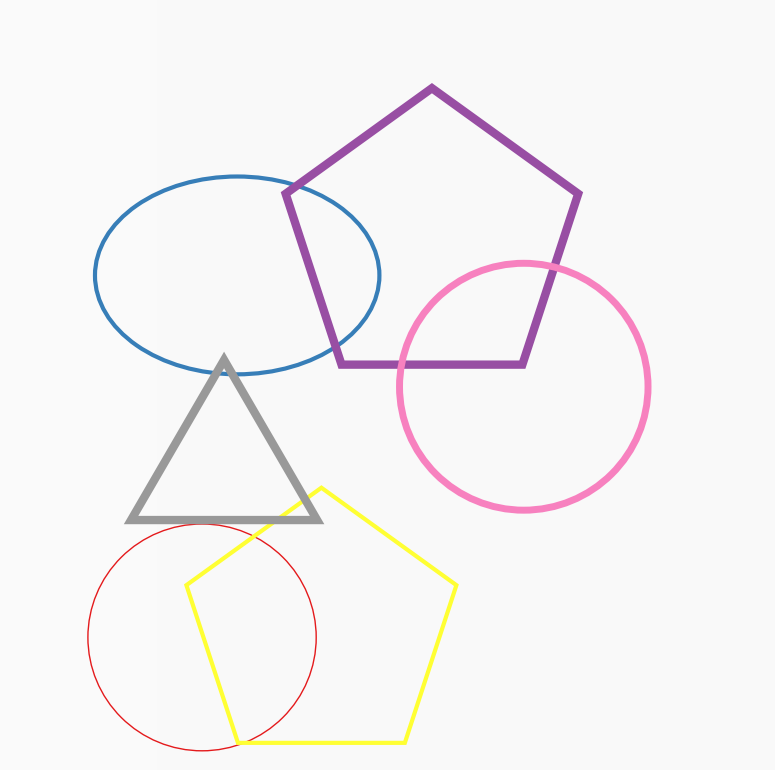[{"shape": "circle", "thickness": 0.5, "radius": 0.74, "center": [0.261, 0.172]}, {"shape": "oval", "thickness": 1.5, "radius": 0.92, "center": [0.306, 0.642]}, {"shape": "pentagon", "thickness": 3, "radius": 0.99, "center": [0.557, 0.687]}, {"shape": "pentagon", "thickness": 1.5, "radius": 0.92, "center": [0.415, 0.183]}, {"shape": "circle", "thickness": 2.5, "radius": 0.8, "center": [0.676, 0.498]}, {"shape": "triangle", "thickness": 3, "radius": 0.69, "center": [0.289, 0.394]}]